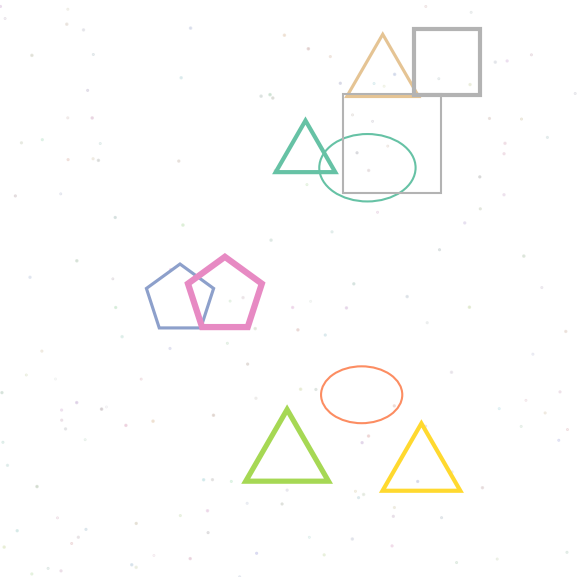[{"shape": "triangle", "thickness": 2, "radius": 0.3, "center": [0.529, 0.731]}, {"shape": "oval", "thickness": 1, "radius": 0.42, "center": [0.636, 0.709]}, {"shape": "oval", "thickness": 1, "radius": 0.35, "center": [0.626, 0.316]}, {"shape": "pentagon", "thickness": 1.5, "radius": 0.31, "center": [0.312, 0.481]}, {"shape": "pentagon", "thickness": 3, "radius": 0.34, "center": [0.389, 0.487]}, {"shape": "triangle", "thickness": 2.5, "radius": 0.41, "center": [0.497, 0.207]}, {"shape": "triangle", "thickness": 2, "radius": 0.39, "center": [0.73, 0.188]}, {"shape": "triangle", "thickness": 1.5, "radius": 0.36, "center": [0.663, 0.868]}, {"shape": "square", "thickness": 1, "radius": 0.42, "center": [0.678, 0.751]}, {"shape": "square", "thickness": 2, "radius": 0.29, "center": [0.774, 0.892]}]